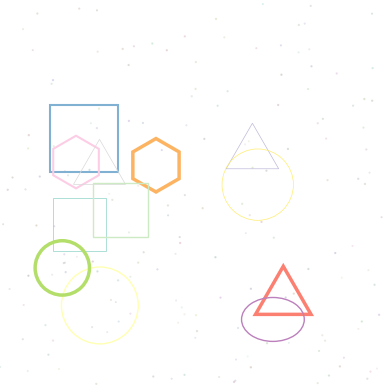[{"shape": "square", "thickness": 0.5, "radius": 0.34, "center": [0.207, 0.417]}, {"shape": "circle", "thickness": 1, "radius": 0.5, "center": [0.259, 0.207]}, {"shape": "triangle", "thickness": 0.5, "radius": 0.39, "center": [0.656, 0.601]}, {"shape": "triangle", "thickness": 2.5, "radius": 0.42, "center": [0.736, 0.225]}, {"shape": "square", "thickness": 1.5, "radius": 0.44, "center": [0.219, 0.64]}, {"shape": "hexagon", "thickness": 2.5, "radius": 0.35, "center": [0.405, 0.571]}, {"shape": "circle", "thickness": 2.5, "radius": 0.35, "center": [0.162, 0.304]}, {"shape": "hexagon", "thickness": 1.5, "radius": 0.34, "center": [0.197, 0.579]}, {"shape": "triangle", "thickness": 0.5, "radius": 0.39, "center": [0.258, 0.56]}, {"shape": "oval", "thickness": 1, "radius": 0.41, "center": [0.709, 0.17]}, {"shape": "square", "thickness": 1, "radius": 0.35, "center": [0.313, 0.454]}, {"shape": "circle", "thickness": 0.5, "radius": 0.46, "center": [0.669, 0.52]}]